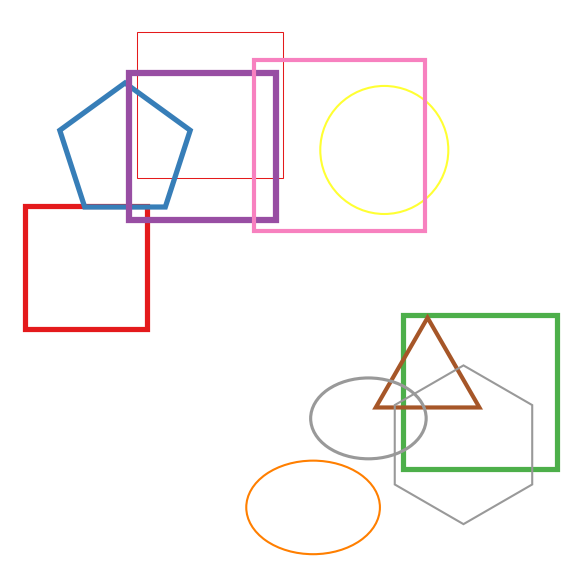[{"shape": "square", "thickness": 2.5, "radius": 0.53, "center": [0.149, 0.536]}, {"shape": "square", "thickness": 0.5, "radius": 0.63, "center": [0.364, 0.817]}, {"shape": "pentagon", "thickness": 2.5, "radius": 0.59, "center": [0.216, 0.737]}, {"shape": "square", "thickness": 2.5, "radius": 0.67, "center": [0.831, 0.32]}, {"shape": "square", "thickness": 3, "radius": 0.64, "center": [0.351, 0.745]}, {"shape": "oval", "thickness": 1, "radius": 0.58, "center": [0.542, 0.12]}, {"shape": "circle", "thickness": 1, "radius": 0.55, "center": [0.665, 0.739]}, {"shape": "triangle", "thickness": 2, "radius": 0.52, "center": [0.74, 0.345]}, {"shape": "square", "thickness": 2, "radius": 0.74, "center": [0.588, 0.747]}, {"shape": "hexagon", "thickness": 1, "radius": 0.69, "center": [0.803, 0.229]}, {"shape": "oval", "thickness": 1.5, "radius": 0.5, "center": [0.638, 0.275]}]